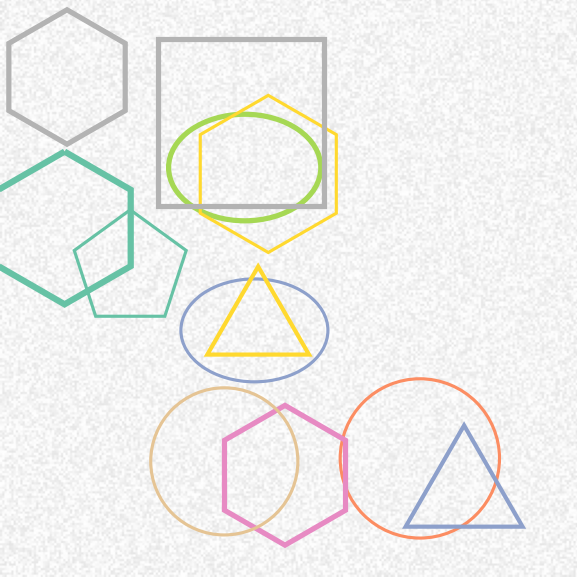[{"shape": "pentagon", "thickness": 1.5, "radius": 0.51, "center": [0.226, 0.534]}, {"shape": "hexagon", "thickness": 3, "radius": 0.66, "center": [0.112, 0.604]}, {"shape": "circle", "thickness": 1.5, "radius": 0.69, "center": [0.727, 0.205]}, {"shape": "oval", "thickness": 1.5, "radius": 0.64, "center": [0.441, 0.427]}, {"shape": "triangle", "thickness": 2, "radius": 0.58, "center": [0.804, 0.146]}, {"shape": "hexagon", "thickness": 2.5, "radius": 0.61, "center": [0.494, 0.176]}, {"shape": "oval", "thickness": 2.5, "radius": 0.66, "center": [0.424, 0.709]}, {"shape": "triangle", "thickness": 2, "radius": 0.51, "center": [0.447, 0.436]}, {"shape": "hexagon", "thickness": 1.5, "radius": 0.68, "center": [0.465, 0.698]}, {"shape": "circle", "thickness": 1.5, "radius": 0.64, "center": [0.388, 0.2]}, {"shape": "hexagon", "thickness": 2.5, "radius": 0.58, "center": [0.116, 0.866]}, {"shape": "square", "thickness": 2.5, "radius": 0.72, "center": [0.417, 0.787]}]